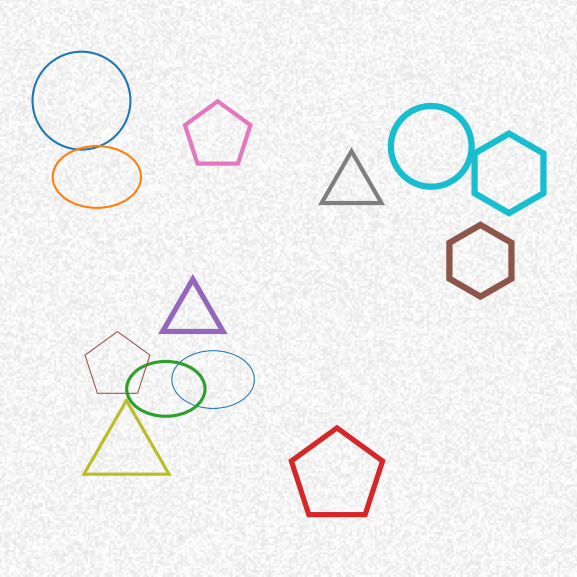[{"shape": "oval", "thickness": 0.5, "radius": 0.36, "center": [0.369, 0.342]}, {"shape": "circle", "thickness": 1, "radius": 0.42, "center": [0.141, 0.825]}, {"shape": "oval", "thickness": 1, "radius": 0.38, "center": [0.168, 0.693]}, {"shape": "oval", "thickness": 1.5, "radius": 0.34, "center": [0.287, 0.326]}, {"shape": "pentagon", "thickness": 2.5, "radius": 0.42, "center": [0.583, 0.175]}, {"shape": "triangle", "thickness": 2.5, "radius": 0.3, "center": [0.334, 0.455]}, {"shape": "pentagon", "thickness": 0.5, "radius": 0.3, "center": [0.203, 0.366]}, {"shape": "hexagon", "thickness": 3, "radius": 0.31, "center": [0.832, 0.548]}, {"shape": "pentagon", "thickness": 2, "radius": 0.3, "center": [0.377, 0.764]}, {"shape": "triangle", "thickness": 2, "radius": 0.3, "center": [0.609, 0.678]}, {"shape": "triangle", "thickness": 1.5, "radius": 0.43, "center": [0.219, 0.221]}, {"shape": "hexagon", "thickness": 3, "radius": 0.34, "center": [0.881, 0.699]}, {"shape": "circle", "thickness": 3, "radius": 0.35, "center": [0.747, 0.746]}]